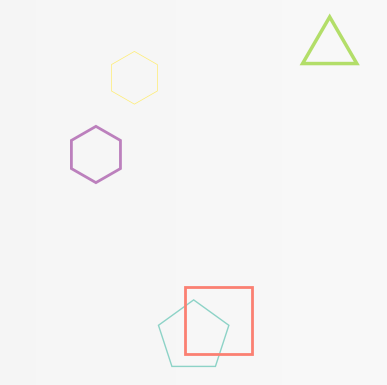[{"shape": "pentagon", "thickness": 1, "radius": 0.48, "center": [0.5, 0.126]}, {"shape": "square", "thickness": 2, "radius": 0.43, "center": [0.565, 0.168]}, {"shape": "triangle", "thickness": 2.5, "radius": 0.4, "center": [0.851, 0.875]}, {"shape": "hexagon", "thickness": 2, "radius": 0.37, "center": [0.248, 0.599]}, {"shape": "hexagon", "thickness": 0.5, "radius": 0.34, "center": [0.347, 0.798]}]